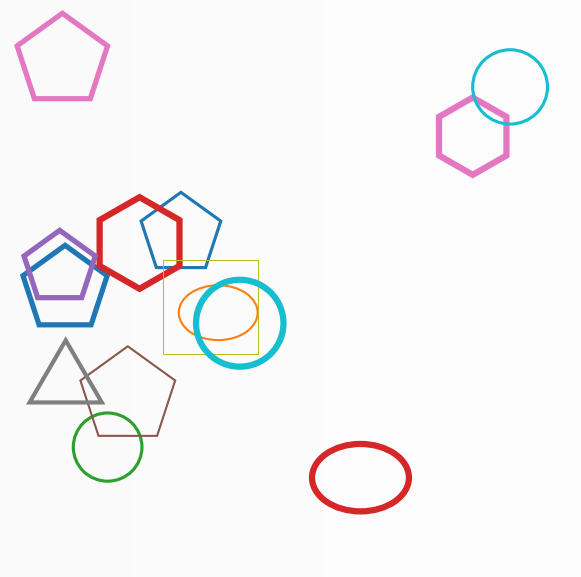[{"shape": "pentagon", "thickness": 2.5, "radius": 0.38, "center": [0.112, 0.498]}, {"shape": "pentagon", "thickness": 1.5, "radius": 0.36, "center": [0.311, 0.594]}, {"shape": "oval", "thickness": 1, "radius": 0.34, "center": [0.375, 0.458]}, {"shape": "circle", "thickness": 1.5, "radius": 0.3, "center": [0.185, 0.225]}, {"shape": "oval", "thickness": 3, "radius": 0.42, "center": [0.62, 0.172]}, {"shape": "hexagon", "thickness": 3, "radius": 0.4, "center": [0.24, 0.578]}, {"shape": "pentagon", "thickness": 2.5, "radius": 0.32, "center": [0.103, 0.536]}, {"shape": "pentagon", "thickness": 1, "radius": 0.43, "center": [0.22, 0.314]}, {"shape": "pentagon", "thickness": 2.5, "radius": 0.41, "center": [0.107, 0.894]}, {"shape": "hexagon", "thickness": 3, "radius": 0.33, "center": [0.813, 0.763]}, {"shape": "triangle", "thickness": 2, "radius": 0.36, "center": [0.113, 0.338]}, {"shape": "square", "thickness": 0.5, "radius": 0.41, "center": [0.362, 0.468]}, {"shape": "circle", "thickness": 1.5, "radius": 0.32, "center": [0.878, 0.849]}, {"shape": "circle", "thickness": 3, "radius": 0.38, "center": [0.412, 0.439]}]